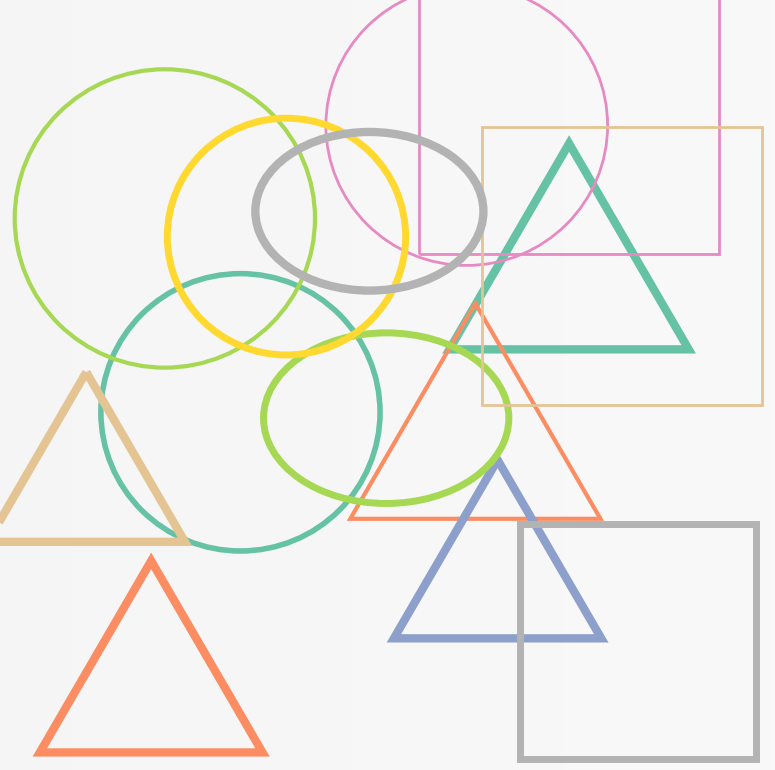[{"shape": "triangle", "thickness": 3, "radius": 0.89, "center": [0.734, 0.635]}, {"shape": "circle", "thickness": 2, "radius": 0.9, "center": [0.31, 0.465]}, {"shape": "triangle", "thickness": 1.5, "radius": 0.93, "center": [0.613, 0.419]}, {"shape": "triangle", "thickness": 3, "radius": 0.83, "center": [0.195, 0.106]}, {"shape": "triangle", "thickness": 3, "radius": 0.77, "center": [0.642, 0.248]}, {"shape": "square", "thickness": 1, "radius": 0.97, "center": [0.734, 0.863]}, {"shape": "circle", "thickness": 1, "radius": 0.91, "center": [0.602, 0.837]}, {"shape": "circle", "thickness": 1.5, "radius": 0.97, "center": [0.213, 0.716]}, {"shape": "oval", "thickness": 2.5, "radius": 0.79, "center": [0.498, 0.457]}, {"shape": "circle", "thickness": 2.5, "radius": 0.77, "center": [0.37, 0.693]}, {"shape": "triangle", "thickness": 3, "radius": 0.73, "center": [0.111, 0.37]}, {"shape": "square", "thickness": 1, "radius": 0.9, "center": [0.803, 0.655]}, {"shape": "oval", "thickness": 3, "radius": 0.74, "center": [0.477, 0.726]}, {"shape": "square", "thickness": 2.5, "radius": 0.76, "center": [0.824, 0.167]}]